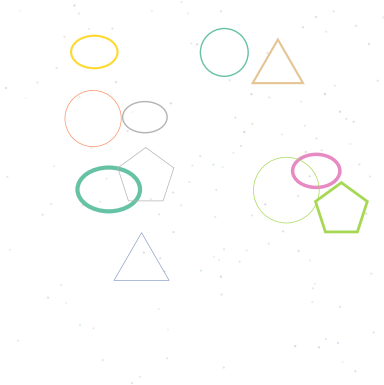[{"shape": "oval", "thickness": 3, "radius": 0.41, "center": [0.282, 0.508]}, {"shape": "circle", "thickness": 1, "radius": 0.31, "center": [0.583, 0.864]}, {"shape": "circle", "thickness": 0.5, "radius": 0.37, "center": [0.242, 0.692]}, {"shape": "triangle", "thickness": 0.5, "radius": 0.41, "center": [0.368, 0.313]}, {"shape": "oval", "thickness": 2.5, "radius": 0.31, "center": [0.821, 0.556]}, {"shape": "circle", "thickness": 0.5, "radius": 0.43, "center": [0.744, 0.506]}, {"shape": "pentagon", "thickness": 2, "radius": 0.35, "center": [0.887, 0.455]}, {"shape": "oval", "thickness": 1.5, "radius": 0.3, "center": [0.245, 0.865]}, {"shape": "triangle", "thickness": 1.5, "radius": 0.38, "center": [0.722, 0.822]}, {"shape": "oval", "thickness": 1, "radius": 0.29, "center": [0.376, 0.696]}, {"shape": "pentagon", "thickness": 0.5, "radius": 0.38, "center": [0.379, 0.54]}]